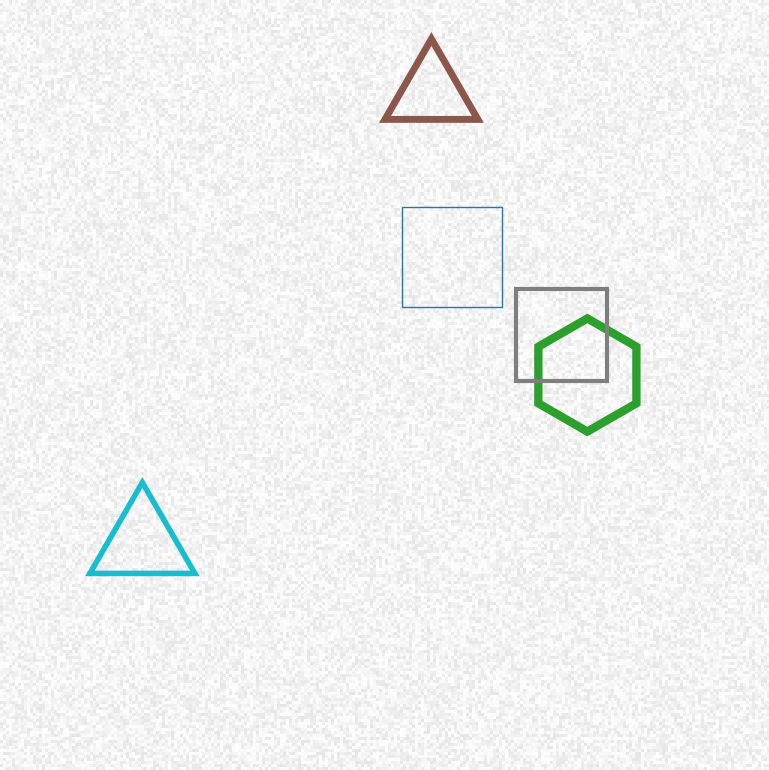[{"shape": "square", "thickness": 0.5, "radius": 0.32, "center": [0.587, 0.666]}, {"shape": "hexagon", "thickness": 3, "radius": 0.37, "center": [0.763, 0.513]}, {"shape": "triangle", "thickness": 2.5, "radius": 0.35, "center": [0.56, 0.88]}, {"shape": "square", "thickness": 1.5, "radius": 0.3, "center": [0.729, 0.565]}, {"shape": "triangle", "thickness": 2, "radius": 0.39, "center": [0.185, 0.295]}]